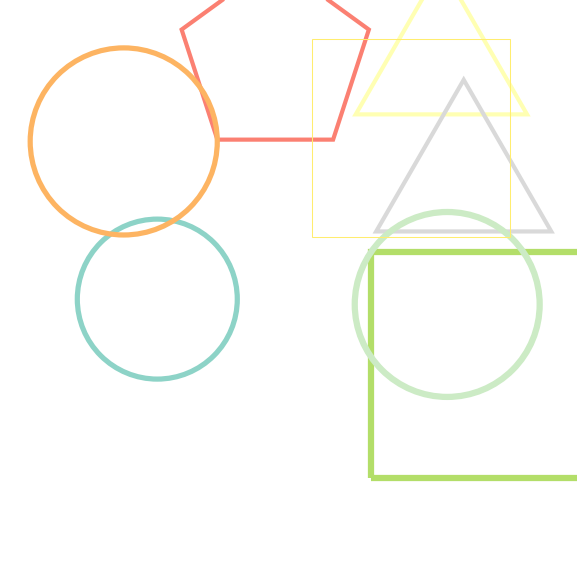[{"shape": "circle", "thickness": 2.5, "radius": 0.69, "center": [0.272, 0.481]}, {"shape": "triangle", "thickness": 2, "radius": 0.86, "center": [0.764, 0.887]}, {"shape": "pentagon", "thickness": 2, "radius": 0.85, "center": [0.477, 0.895]}, {"shape": "circle", "thickness": 2.5, "radius": 0.81, "center": [0.214, 0.754]}, {"shape": "square", "thickness": 3, "radius": 0.98, "center": [0.838, 0.367]}, {"shape": "triangle", "thickness": 2, "radius": 0.88, "center": [0.803, 0.686]}, {"shape": "circle", "thickness": 3, "radius": 0.8, "center": [0.774, 0.472]}, {"shape": "square", "thickness": 0.5, "radius": 0.86, "center": [0.712, 0.761]}]